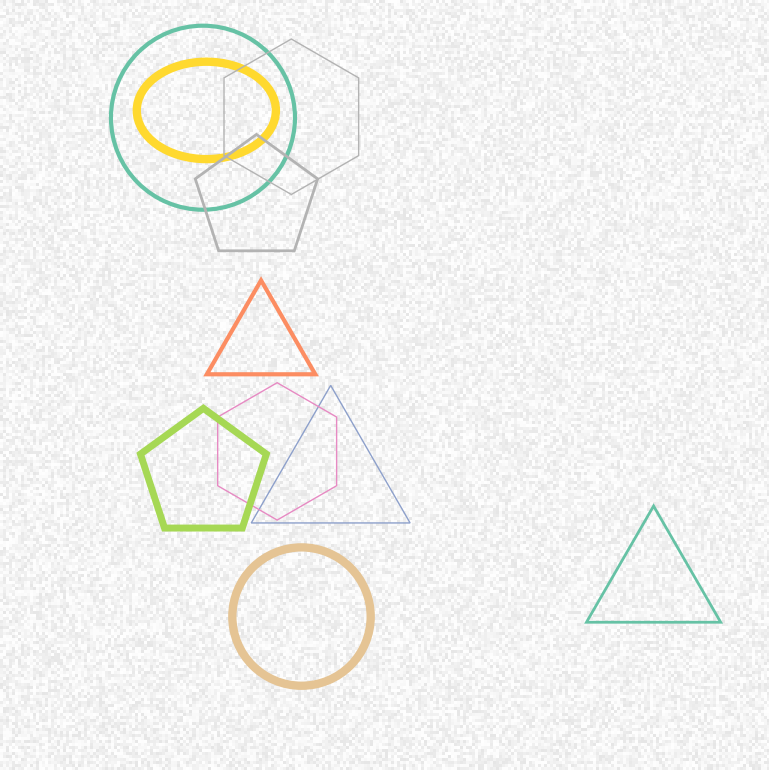[{"shape": "triangle", "thickness": 1, "radius": 0.5, "center": [0.849, 0.242]}, {"shape": "circle", "thickness": 1.5, "radius": 0.6, "center": [0.264, 0.847]}, {"shape": "triangle", "thickness": 1.5, "radius": 0.41, "center": [0.339, 0.555]}, {"shape": "triangle", "thickness": 0.5, "radius": 0.6, "center": [0.429, 0.38]}, {"shape": "hexagon", "thickness": 0.5, "radius": 0.45, "center": [0.36, 0.414]}, {"shape": "pentagon", "thickness": 2.5, "radius": 0.43, "center": [0.264, 0.384]}, {"shape": "oval", "thickness": 3, "radius": 0.45, "center": [0.268, 0.857]}, {"shape": "circle", "thickness": 3, "radius": 0.45, "center": [0.392, 0.199]}, {"shape": "pentagon", "thickness": 1, "radius": 0.42, "center": [0.333, 0.742]}, {"shape": "hexagon", "thickness": 0.5, "radius": 0.5, "center": [0.378, 0.848]}]